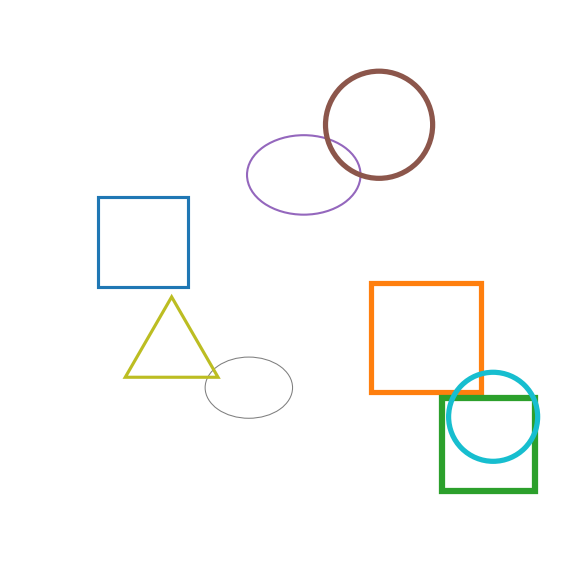[{"shape": "square", "thickness": 1.5, "radius": 0.39, "center": [0.247, 0.579]}, {"shape": "square", "thickness": 2.5, "radius": 0.47, "center": [0.737, 0.415]}, {"shape": "square", "thickness": 3, "radius": 0.4, "center": [0.846, 0.229]}, {"shape": "oval", "thickness": 1, "radius": 0.49, "center": [0.526, 0.696]}, {"shape": "circle", "thickness": 2.5, "radius": 0.46, "center": [0.656, 0.783]}, {"shape": "oval", "thickness": 0.5, "radius": 0.38, "center": [0.431, 0.328]}, {"shape": "triangle", "thickness": 1.5, "radius": 0.46, "center": [0.297, 0.392]}, {"shape": "circle", "thickness": 2.5, "radius": 0.39, "center": [0.854, 0.277]}]